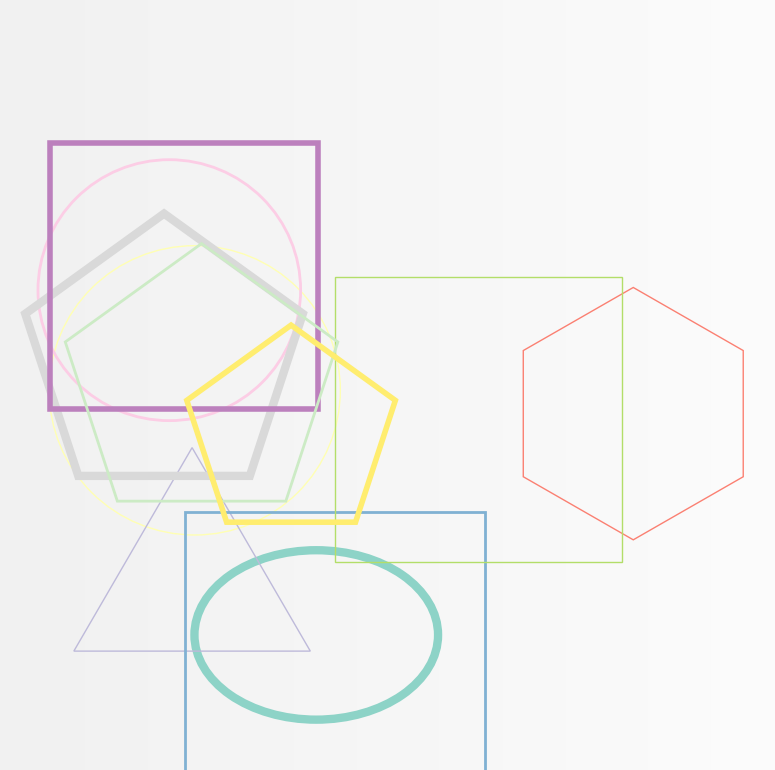[{"shape": "oval", "thickness": 3, "radius": 0.79, "center": [0.408, 0.175]}, {"shape": "circle", "thickness": 0.5, "radius": 0.94, "center": [0.251, 0.493]}, {"shape": "triangle", "thickness": 0.5, "radius": 0.88, "center": [0.248, 0.242]}, {"shape": "hexagon", "thickness": 0.5, "radius": 0.82, "center": [0.817, 0.463]}, {"shape": "square", "thickness": 1, "radius": 0.97, "center": [0.432, 0.142]}, {"shape": "square", "thickness": 0.5, "radius": 0.93, "center": [0.617, 0.455]}, {"shape": "circle", "thickness": 1, "radius": 0.85, "center": [0.218, 0.623]}, {"shape": "pentagon", "thickness": 3, "radius": 0.94, "center": [0.212, 0.534]}, {"shape": "square", "thickness": 2, "radius": 0.86, "center": [0.237, 0.641]}, {"shape": "pentagon", "thickness": 1, "radius": 0.92, "center": [0.26, 0.499]}, {"shape": "pentagon", "thickness": 2, "radius": 0.71, "center": [0.376, 0.436]}]